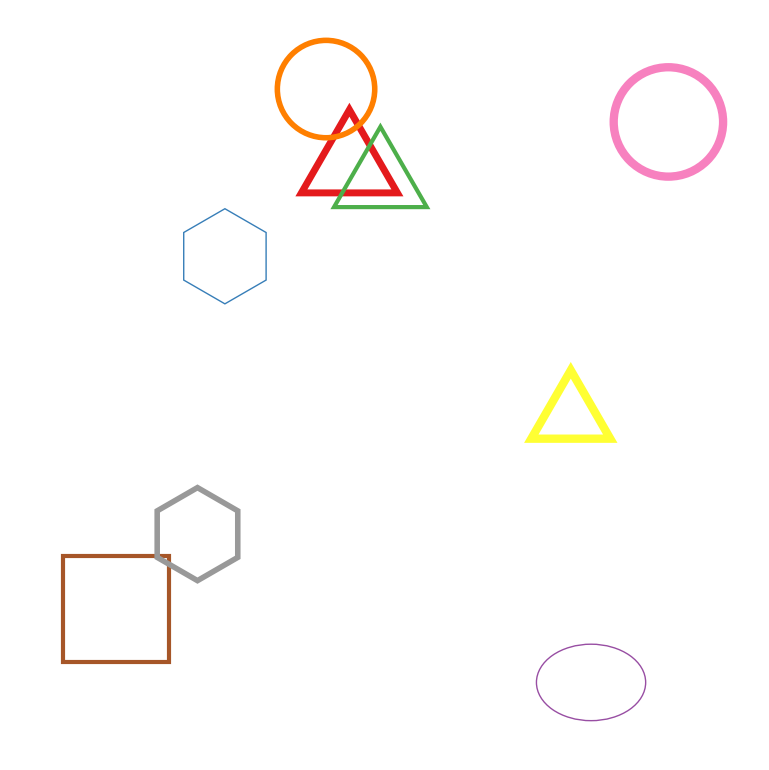[{"shape": "triangle", "thickness": 2.5, "radius": 0.36, "center": [0.454, 0.785]}, {"shape": "hexagon", "thickness": 0.5, "radius": 0.31, "center": [0.292, 0.667]}, {"shape": "triangle", "thickness": 1.5, "radius": 0.35, "center": [0.494, 0.766]}, {"shape": "oval", "thickness": 0.5, "radius": 0.35, "center": [0.768, 0.114]}, {"shape": "circle", "thickness": 2, "radius": 0.32, "center": [0.423, 0.884]}, {"shape": "triangle", "thickness": 3, "radius": 0.3, "center": [0.741, 0.46]}, {"shape": "square", "thickness": 1.5, "radius": 0.34, "center": [0.15, 0.21]}, {"shape": "circle", "thickness": 3, "radius": 0.36, "center": [0.868, 0.842]}, {"shape": "hexagon", "thickness": 2, "radius": 0.3, "center": [0.256, 0.306]}]